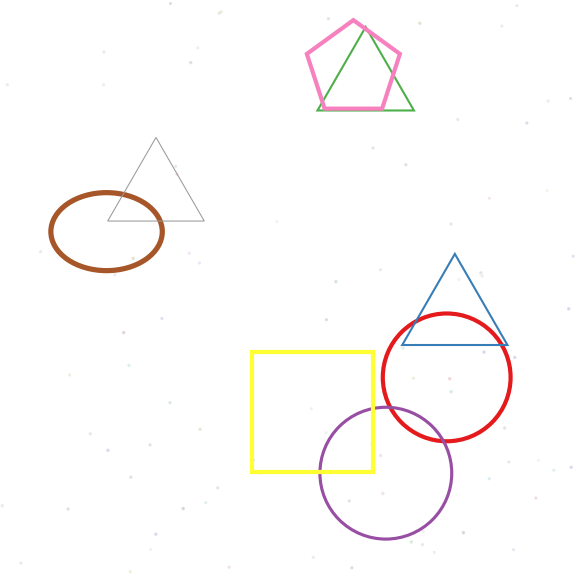[{"shape": "circle", "thickness": 2, "radius": 0.55, "center": [0.773, 0.346]}, {"shape": "triangle", "thickness": 1, "radius": 0.53, "center": [0.788, 0.454]}, {"shape": "triangle", "thickness": 1, "radius": 0.48, "center": [0.633, 0.856]}, {"shape": "circle", "thickness": 1.5, "radius": 0.57, "center": [0.668, 0.18]}, {"shape": "square", "thickness": 2, "radius": 0.52, "center": [0.541, 0.286]}, {"shape": "oval", "thickness": 2.5, "radius": 0.48, "center": [0.185, 0.598]}, {"shape": "pentagon", "thickness": 2, "radius": 0.42, "center": [0.612, 0.88]}, {"shape": "triangle", "thickness": 0.5, "radius": 0.48, "center": [0.27, 0.665]}]